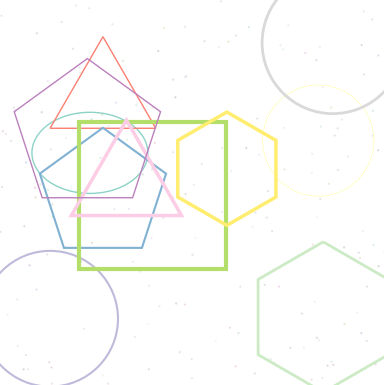[{"shape": "oval", "thickness": 1, "radius": 0.75, "center": [0.233, 0.603]}, {"shape": "circle", "thickness": 0.5, "radius": 0.72, "center": [0.827, 0.635]}, {"shape": "circle", "thickness": 1.5, "radius": 0.88, "center": [0.13, 0.172]}, {"shape": "triangle", "thickness": 1, "radius": 0.79, "center": [0.267, 0.746]}, {"shape": "pentagon", "thickness": 1.5, "radius": 0.86, "center": [0.267, 0.496]}, {"shape": "square", "thickness": 3, "radius": 0.96, "center": [0.396, 0.492]}, {"shape": "triangle", "thickness": 2.5, "radius": 0.83, "center": [0.328, 0.523]}, {"shape": "circle", "thickness": 2, "radius": 0.92, "center": [0.865, 0.889]}, {"shape": "pentagon", "thickness": 1, "radius": 1.0, "center": [0.227, 0.648]}, {"shape": "hexagon", "thickness": 2, "radius": 0.98, "center": [0.84, 0.176]}, {"shape": "hexagon", "thickness": 2.5, "radius": 0.74, "center": [0.589, 0.562]}]